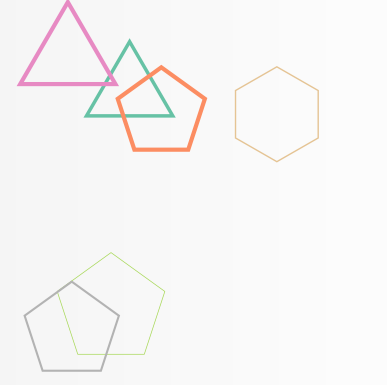[{"shape": "triangle", "thickness": 2.5, "radius": 0.64, "center": [0.334, 0.763]}, {"shape": "pentagon", "thickness": 3, "radius": 0.59, "center": [0.416, 0.707]}, {"shape": "triangle", "thickness": 3, "radius": 0.71, "center": [0.175, 0.853]}, {"shape": "pentagon", "thickness": 0.5, "radius": 0.73, "center": [0.287, 0.198]}, {"shape": "hexagon", "thickness": 1, "radius": 0.62, "center": [0.714, 0.703]}, {"shape": "pentagon", "thickness": 1.5, "radius": 0.64, "center": [0.185, 0.141]}]